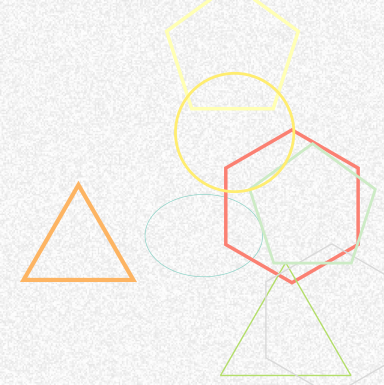[{"shape": "oval", "thickness": 0.5, "radius": 0.76, "center": [0.529, 0.388]}, {"shape": "pentagon", "thickness": 2.5, "radius": 0.9, "center": [0.604, 0.863]}, {"shape": "hexagon", "thickness": 2.5, "radius": 0.99, "center": [0.758, 0.464]}, {"shape": "triangle", "thickness": 3, "radius": 0.82, "center": [0.204, 0.355]}, {"shape": "triangle", "thickness": 1, "radius": 0.98, "center": [0.742, 0.123]}, {"shape": "hexagon", "thickness": 1, "radius": 0.99, "center": [0.862, 0.169]}, {"shape": "pentagon", "thickness": 2, "radius": 0.86, "center": [0.812, 0.455]}, {"shape": "circle", "thickness": 2, "radius": 0.77, "center": [0.609, 0.656]}]